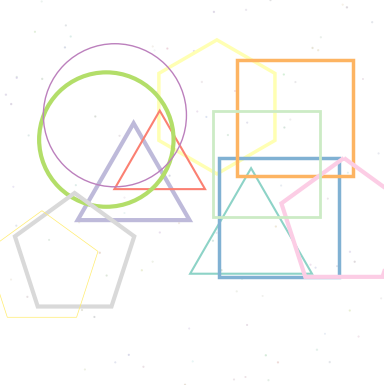[{"shape": "triangle", "thickness": 1.5, "radius": 0.91, "center": [0.652, 0.38]}, {"shape": "hexagon", "thickness": 2.5, "radius": 0.87, "center": [0.563, 0.722]}, {"shape": "triangle", "thickness": 3, "radius": 0.84, "center": [0.347, 0.512]}, {"shape": "triangle", "thickness": 1.5, "radius": 0.68, "center": [0.415, 0.577]}, {"shape": "square", "thickness": 2.5, "radius": 0.78, "center": [0.725, 0.436]}, {"shape": "square", "thickness": 2.5, "radius": 0.75, "center": [0.766, 0.694]}, {"shape": "circle", "thickness": 3, "radius": 0.87, "center": [0.276, 0.638]}, {"shape": "pentagon", "thickness": 3, "radius": 0.85, "center": [0.893, 0.419]}, {"shape": "pentagon", "thickness": 3, "radius": 0.81, "center": [0.194, 0.336]}, {"shape": "circle", "thickness": 1, "radius": 0.93, "center": [0.298, 0.701]}, {"shape": "square", "thickness": 2, "radius": 0.69, "center": [0.692, 0.574]}, {"shape": "pentagon", "thickness": 0.5, "radius": 0.77, "center": [0.109, 0.3]}]